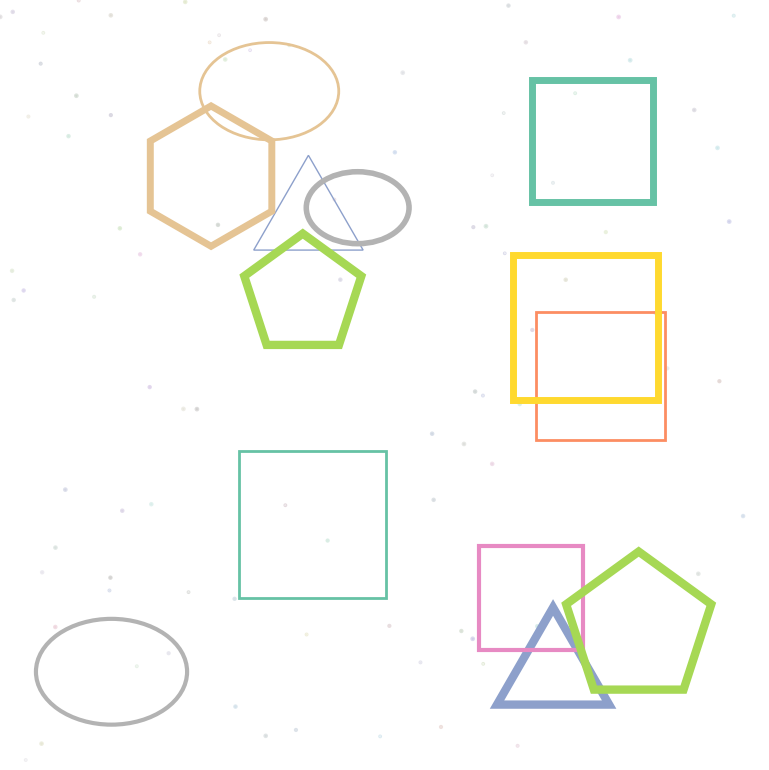[{"shape": "square", "thickness": 1, "radius": 0.48, "center": [0.405, 0.319]}, {"shape": "square", "thickness": 2.5, "radius": 0.39, "center": [0.77, 0.817]}, {"shape": "square", "thickness": 1, "radius": 0.42, "center": [0.78, 0.512]}, {"shape": "triangle", "thickness": 0.5, "radius": 0.41, "center": [0.401, 0.716]}, {"shape": "triangle", "thickness": 3, "radius": 0.42, "center": [0.718, 0.127]}, {"shape": "square", "thickness": 1.5, "radius": 0.34, "center": [0.69, 0.224]}, {"shape": "pentagon", "thickness": 3, "radius": 0.5, "center": [0.829, 0.185]}, {"shape": "pentagon", "thickness": 3, "radius": 0.4, "center": [0.393, 0.617]}, {"shape": "square", "thickness": 2.5, "radius": 0.47, "center": [0.76, 0.575]}, {"shape": "hexagon", "thickness": 2.5, "radius": 0.46, "center": [0.274, 0.771]}, {"shape": "oval", "thickness": 1, "radius": 0.45, "center": [0.35, 0.882]}, {"shape": "oval", "thickness": 2, "radius": 0.33, "center": [0.464, 0.73]}, {"shape": "oval", "thickness": 1.5, "radius": 0.49, "center": [0.145, 0.128]}]